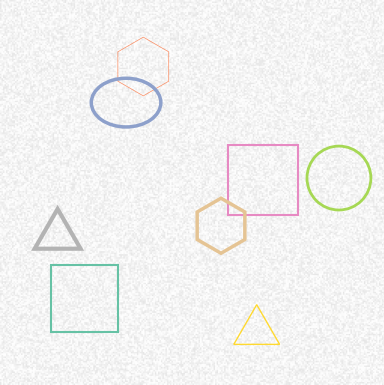[{"shape": "square", "thickness": 1.5, "radius": 0.43, "center": [0.22, 0.224]}, {"shape": "hexagon", "thickness": 0.5, "radius": 0.38, "center": [0.372, 0.827]}, {"shape": "oval", "thickness": 2.5, "radius": 0.45, "center": [0.327, 0.733]}, {"shape": "square", "thickness": 1.5, "radius": 0.45, "center": [0.682, 0.533]}, {"shape": "circle", "thickness": 2, "radius": 0.42, "center": [0.88, 0.537]}, {"shape": "triangle", "thickness": 1, "radius": 0.34, "center": [0.667, 0.14]}, {"shape": "hexagon", "thickness": 2.5, "radius": 0.36, "center": [0.574, 0.414]}, {"shape": "triangle", "thickness": 3, "radius": 0.34, "center": [0.15, 0.388]}]